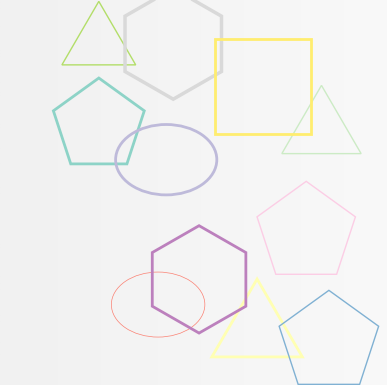[{"shape": "pentagon", "thickness": 2, "radius": 0.62, "center": [0.255, 0.674]}, {"shape": "triangle", "thickness": 2, "radius": 0.67, "center": [0.663, 0.14]}, {"shape": "oval", "thickness": 2, "radius": 0.65, "center": [0.429, 0.585]}, {"shape": "oval", "thickness": 0.5, "radius": 0.6, "center": [0.408, 0.209]}, {"shape": "pentagon", "thickness": 1, "radius": 0.67, "center": [0.849, 0.111]}, {"shape": "triangle", "thickness": 1, "radius": 0.55, "center": [0.255, 0.886]}, {"shape": "pentagon", "thickness": 1, "radius": 0.67, "center": [0.79, 0.396]}, {"shape": "hexagon", "thickness": 2.5, "radius": 0.72, "center": [0.447, 0.886]}, {"shape": "hexagon", "thickness": 2, "radius": 0.7, "center": [0.514, 0.274]}, {"shape": "triangle", "thickness": 1, "radius": 0.59, "center": [0.83, 0.66]}, {"shape": "square", "thickness": 2, "radius": 0.62, "center": [0.679, 0.776]}]